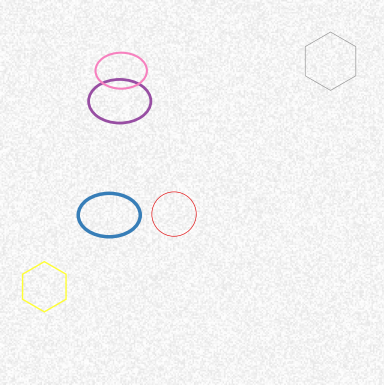[{"shape": "circle", "thickness": 0.5, "radius": 0.29, "center": [0.452, 0.444]}, {"shape": "oval", "thickness": 2.5, "radius": 0.4, "center": [0.284, 0.441]}, {"shape": "oval", "thickness": 2, "radius": 0.4, "center": [0.311, 0.737]}, {"shape": "hexagon", "thickness": 1, "radius": 0.33, "center": [0.115, 0.255]}, {"shape": "oval", "thickness": 1.5, "radius": 0.33, "center": [0.315, 0.816]}, {"shape": "hexagon", "thickness": 0.5, "radius": 0.38, "center": [0.859, 0.841]}]